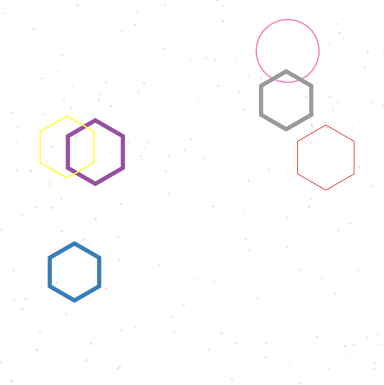[{"shape": "hexagon", "thickness": 0.5, "radius": 0.42, "center": [0.846, 0.591]}, {"shape": "hexagon", "thickness": 3, "radius": 0.37, "center": [0.193, 0.294]}, {"shape": "hexagon", "thickness": 3, "radius": 0.41, "center": [0.248, 0.605]}, {"shape": "hexagon", "thickness": 1, "radius": 0.4, "center": [0.174, 0.618]}, {"shape": "circle", "thickness": 1, "radius": 0.41, "center": [0.747, 0.868]}, {"shape": "hexagon", "thickness": 3, "radius": 0.38, "center": [0.743, 0.739]}]